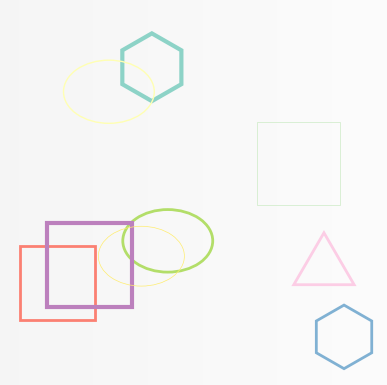[{"shape": "hexagon", "thickness": 3, "radius": 0.44, "center": [0.392, 0.825]}, {"shape": "oval", "thickness": 1, "radius": 0.59, "center": [0.281, 0.762]}, {"shape": "square", "thickness": 2, "radius": 0.48, "center": [0.147, 0.265]}, {"shape": "hexagon", "thickness": 2, "radius": 0.41, "center": [0.888, 0.125]}, {"shape": "oval", "thickness": 2, "radius": 0.58, "center": [0.433, 0.374]}, {"shape": "triangle", "thickness": 2, "radius": 0.45, "center": [0.836, 0.305]}, {"shape": "square", "thickness": 3, "radius": 0.55, "center": [0.231, 0.312]}, {"shape": "square", "thickness": 0.5, "radius": 0.54, "center": [0.77, 0.576]}, {"shape": "oval", "thickness": 0.5, "radius": 0.55, "center": [0.365, 0.335]}]